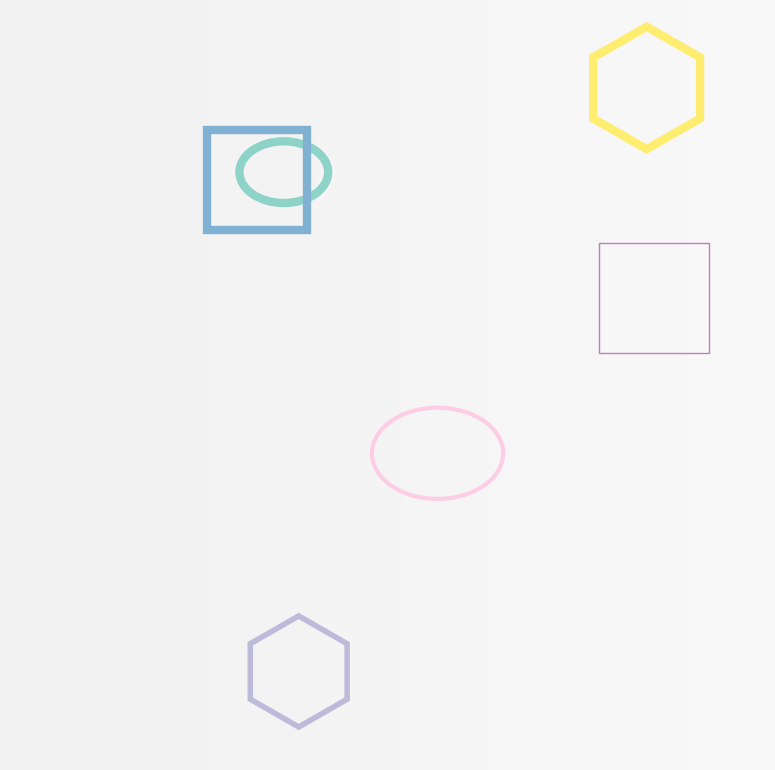[{"shape": "oval", "thickness": 3, "radius": 0.29, "center": [0.366, 0.776]}, {"shape": "hexagon", "thickness": 2, "radius": 0.36, "center": [0.385, 0.128]}, {"shape": "square", "thickness": 3, "radius": 0.32, "center": [0.332, 0.766]}, {"shape": "oval", "thickness": 1.5, "radius": 0.42, "center": [0.565, 0.411]}, {"shape": "square", "thickness": 0.5, "radius": 0.36, "center": [0.844, 0.613]}, {"shape": "hexagon", "thickness": 3, "radius": 0.4, "center": [0.834, 0.886]}]